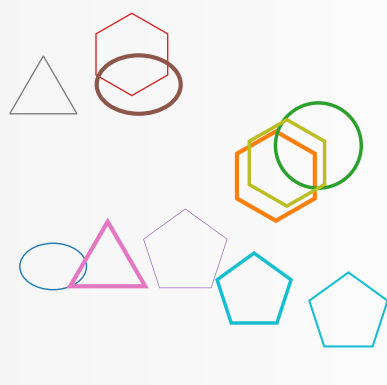[{"shape": "oval", "thickness": 1, "radius": 0.43, "center": [0.137, 0.308]}, {"shape": "hexagon", "thickness": 3, "radius": 0.58, "center": [0.712, 0.543]}, {"shape": "circle", "thickness": 2.5, "radius": 0.55, "center": [0.822, 0.622]}, {"shape": "hexagon", "thickness": 1, "radius": 0.53, "center": [0.34, 0.859]}, {"shape": "pentagon", "thickness": 0.5, "radius": 0.57, "center": [0.478, 0.344]}, {"shape": "oval", "thickness": 3, "radius": 0.54, "center": [0.358, 0.78]}, {"shape": "triangle", "thickness": 3, "radius": 0.56, "center": [0.278, 0.312]}, {"shape": "triangle", "thickness": 1, "radius": 0.5, "center": [0.112, 0.755]}, {"shape": "hexagon", "thickness": 2.5, "radius": 0.56, "center": [0.74, 0.577]}, {"shape": "pentagon", "thickness": 2.5, "radius": 0.5, "center": [0.656, 0.242]}, {"shape": "pentagon", "thickness": 1.5, "radius": 0.53, "center": [0.899, 0.186]}]